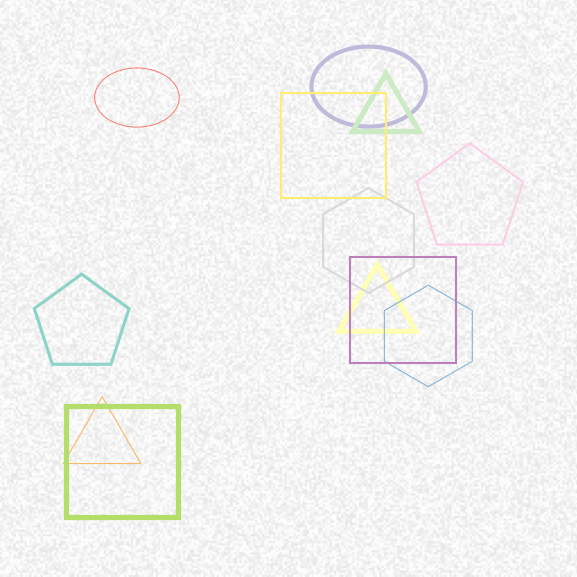[{"shape": "pentagon", "thickness": 1.5, "radius": 0.43, "center": [0.141, 0.438]}, {"shape": "triangle", "thickness": 2.5, "radius": 0.39, "center": [0.653, 0.464]}, {"shape": "oval", "thickness": 2, "radius": 0.49, "center": [0.638, 0.849]}, {"shape": "oval", "thickness": 0.5, "radius": 0.37, "center": [0.237, 0.83]}, {"shape": "hexagon", "thickness": 0.5, "radius": 0.44, "center": [0.742, 0.417]}, {"shape": "triangle", "thickness": 0.5, "radius": 0.39, "center": [0.177, 0.235]}, {"shape": "square", "thickness": 2.5, "radius": 0.48, "center": [0.211, 0.199]}, {"shape": "pentagon", "thickness": 1, "radius": 0.48, "center": [0.813, 0.654]}, {"shape": "hexagon", "thickness": 1, "radius": 0.45, "center": [0.638, 0.583]}, {"shape": "square", "thickness": 1, "radius": 0.46, "center": [0.698, 0.463]}, {"shape": "triangle", "thickness": 2.5, "radius": 0.33, "center": [0.668, 0.805]}, {"shape": "square", "thickness": 1, "radius": 0.45, "center": [0.578, 0.748]}]